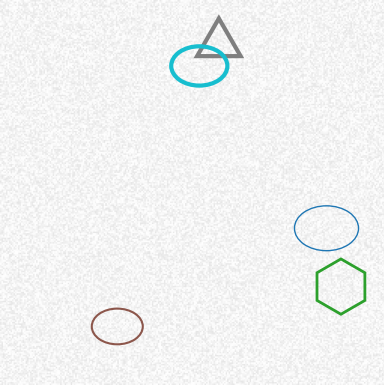[{"shape": "oval", "thickness": 1, "radius": 0.42, "center": [0.848, 0.407]}, {"shape": "hexagon", "thickness": 2, "radius": 0.36, "center": [0.886, 0.256]}, {"shape": "oval", "thickness": 1.5, "radius": 0.33, "center": [0.305, 0.152]}, {"shape": "triangle", "thickness": 3, "radius": 0.33, "center": [0.568, 0.887]}, {"shape": "oval", "thickness": 3, "radius": 0.36, "center": [0.518, 0.829]}]